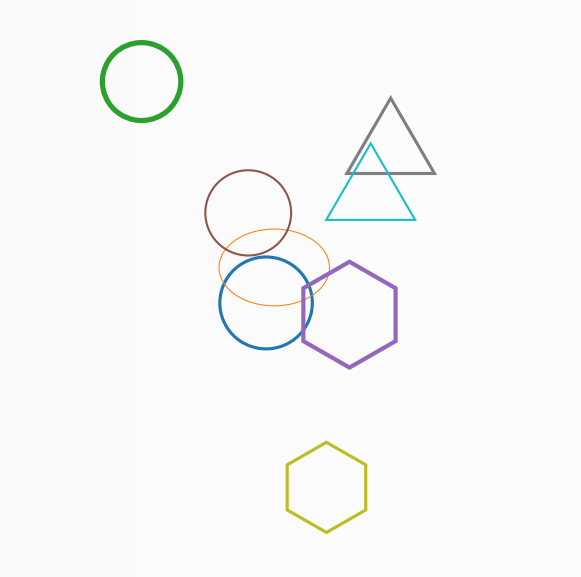[{"shape": "circle", "thickness": 1.5, "radius": 0.4, "center": [0.458, 0.475]}, {"shape": "oval", "thickness": 0.5, "radius": 0.48, "center": [0.472, 0.536]}, {"shape": "circle", "thickness": 2.5, "radius": 0.34, "center": [0.244, 0.858]}, {"shape": "hexagon", "thickness": 2, "radius": 0.46, "center": [0.601, 0.454]}, {"shape": "circle", "thickness": 1, "radius": 0.37, "center": [0.427, 0.631]}, {"shape": "triangle", "thickness": 1.5, "radius": 0.44, "center": [0.672, 0.742]}, {"shape": "hexagon", "thickness": 1.5, "radius": 0.39, "center": [0.562, 0.155]}, {"shape": "triangle", "thickness": 1, "radius": 0.44, "center": [0.638, 0.662]}]